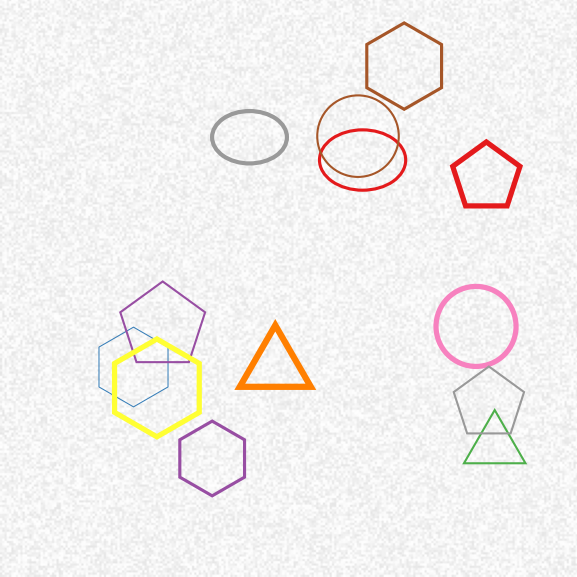[{"shape": "oval", "thickness": 1.5, "radius": 0.37, "center": [0.628, 0.722]}, {"shape": "pentagon", "thickness": 2.5, "radius": 0.31, "center": [0.842, 0.692]}, {"shape": "hexagon", "thickness": 0.5, "radius": 0.35, "center": [0.231, 0.364]}, {"shape": "triangle", "thickness": 1, "radius": 0.31, "center": [0.857, 0.228]}, {"shape": "pentagon", "thickness": 1, "radius": 0.39, "center": [0.282, 0.435]}, {"shape": "hexagon", "thickness": 1.5, "radius": 0.32, "center": [0.367, 0.205]}, {"shape": "triangle", "thickness": 3, "radius": 0.36, "center": [0.477, 0.365]}, {"shape": "hexagon", "thickness": 2.5, "radius": 0.42, "center": [0.272, 0.327]}, {"shape": "circle", "thickness": 1, "radius": 0.35, "center": [0.62, 0.763]}, {"shape": "hexagon", "thickness": 1.5, "radius": 0.37, "center": [0.7, 0.885]}, {"shape": "circle", "thickness": 2.5, "radius": 0.35, "center": [0.824, 0.434]}, {"shape": "pentagon", "thickness": 1, "radius": 0.32, "center": [0.847, 0.3]}, {"shape": "oval", "thickness": 2, "radius": 0.32, "center": [0.432, 0.761]}]